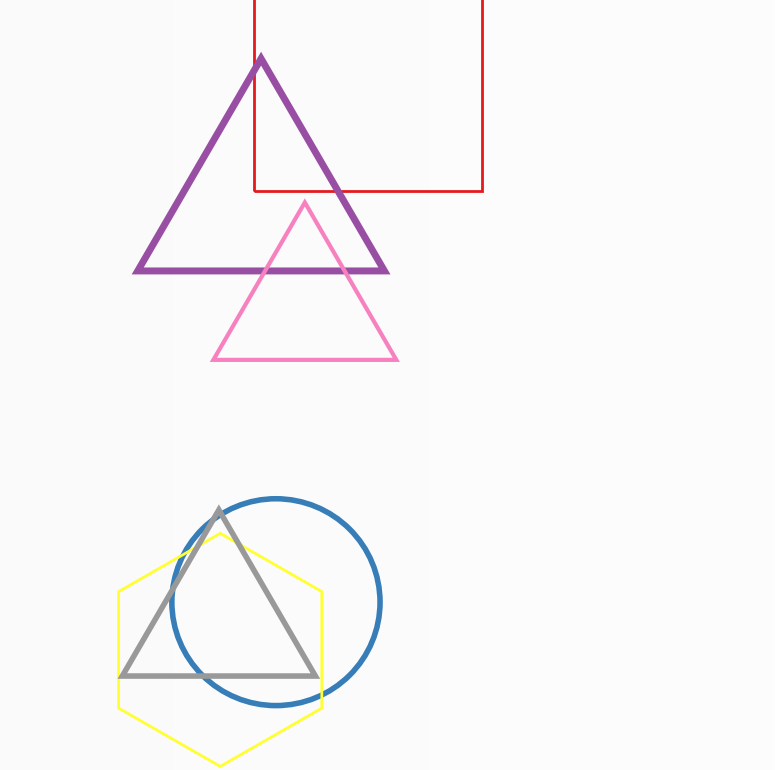[{"shape": "square", "thickness": 1, "radius": 0.74, "center": [0.475, 0.899]}, {"shape": "circle", "thickness": 2, "radius": 0.67, "center": [0.356, 0.218]}, {"shape": "triangle", "thickness": 2.5, "radius": 0.92, "center": [0.337, 0.74]}, {"shape": "hexagon", "thickness": 1, "radius": 0.76, "center": [0.284, 0.156]}, {"shape": "triangle", "thickness": 1.5, "radius": 0.68, "center": [0.393, 0.601]}, {"shape": "triangle", "thickness": 2, "radius": 0.72, "center": [0.282, 0.194]}]